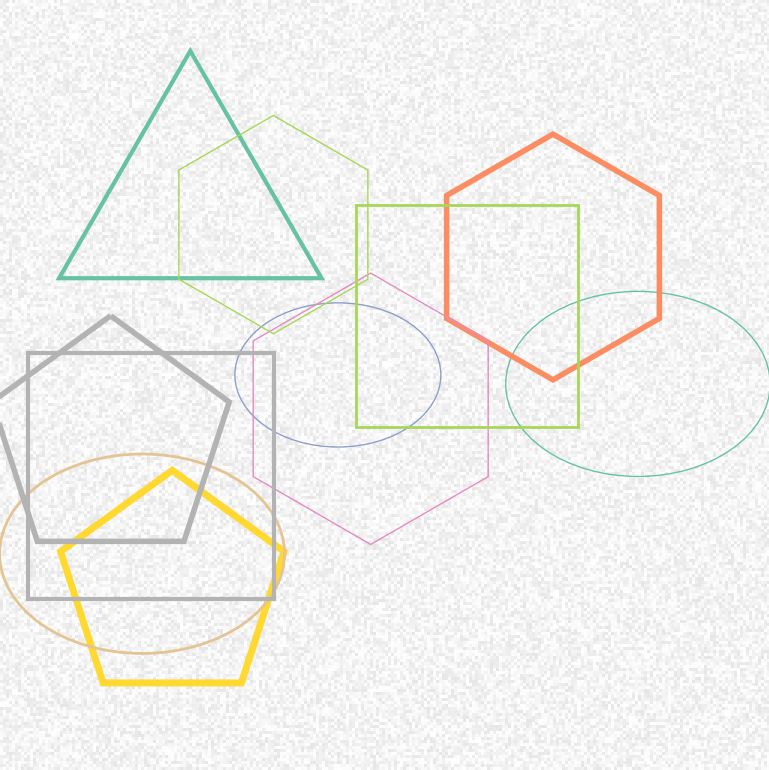[{"shape": "triangle", "thickness": 1.5, "radius": 0.98, "center": [0.247, 0.737]}, {"shape": "oval", "thickness": 0.5, "radius": 0.86, "center": [0.828, 0.501]}, {"shape": "hexagon", "thickness": 2, "radius": 0.8, "center": [0.718, 0.666]}, {"shape": "oval", "thickness": 0.5, "radius": 0.67, "center": [0.439, 0.513]}, {"shape": "hexagon", "thickness": 0.5, "radius": 0.88, "center": [0.481, 0.469]}, {"shape": "square", "thickness": 1, "radius": 0.72, "center": [0.607, 0.589]}, {"shape": "hexagon", "thickness": 0.5, "radius": 0.71, "center": [0.355, 0.708]}, {"shape": "pentagon", "thickness": 2.5, "radius": 0.76, "center": [0.224, 0.237]}, {"shape": "oval", "thickness": 1, "radius": 0.93, "center": [0.184, 0.281]}, {"shape": "pentagon", "thickness": 2, "radius": 0.81, "center": [0.144, 0.428]}, {"shape": "square", "thickness": 1.5, "radius": 0.8, "center": [0.196, 0.382]}]